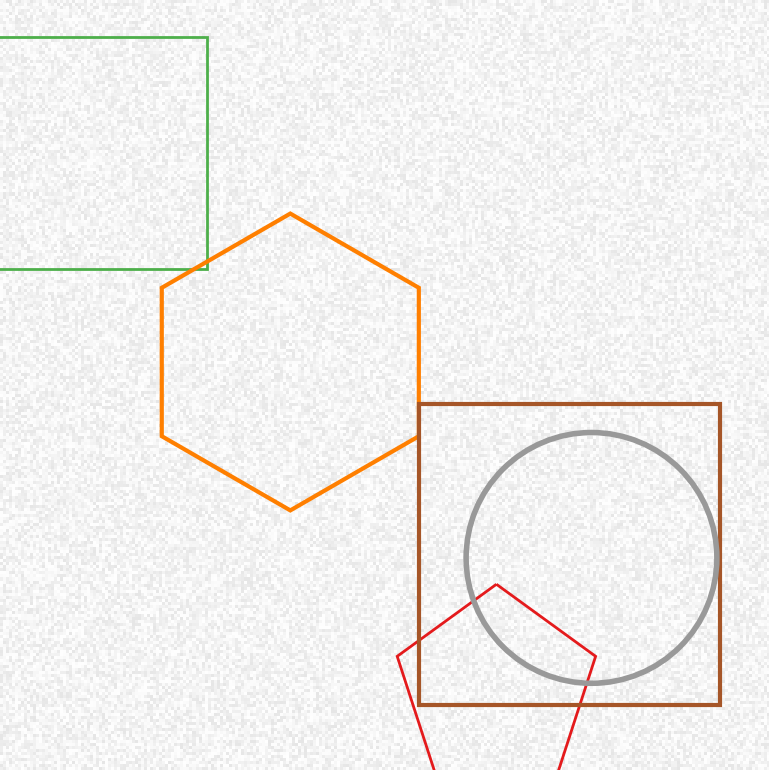[{"shape": "pentagon", "thickness": 1, "radius": 0.68, "center": [0.645, 0.106]}, {"shape": "square", "thickness": 1, "radius": 0.75, "center": [0.118, 0.802]}, {"shape": "hexagon", "thickness": 1.5, "radius": 0.96, "center": [0.377, 0.53]}, {"shape": "square", "thickness": 1.5, "radius": 0.98, "center": [0.739, 0.28]}, {"shape": "circle", "thickness": 2, "radius": 0.81, "center": [0.768, 0.275]}]